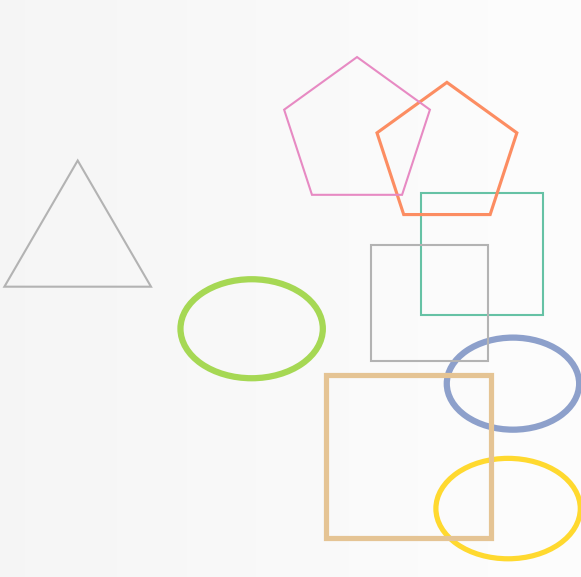[{"shape": "square", "thickness": 1, "radius": 0.53, "center": [0.829, 0.559]}, {"shape": "pentagon", "thickness": 1.5, "radius": 0.63, "center": [0.769, 0.73]}, {"shape": "oval", "thickness": 3, "radius": 0.57, "center": [0.883, 0.335]}, {"shape": "pentagon", "thickness": 1, "radius": 0.66, "center": [0.614, 0.768]}, {"shape": "oval", "thickness": 3, "radius": 0.61, "center": [0.433, 0.43]}, {"shape": "oval", "thickness": 2.5, "radius": 0.62, "center": [0.874, 0.118]}, {"shape": "square", "thickness": 2.5, "radius": 0.71, "center": [0.702, 0.209]}, {"shape": "square", "thickness": 1, "radius": 0.51, "center": [0.739, 0.475]}, {"shape": "triangle", "thickness": 1, "radius": 0.73, "center": [0.134, 0.576]}]